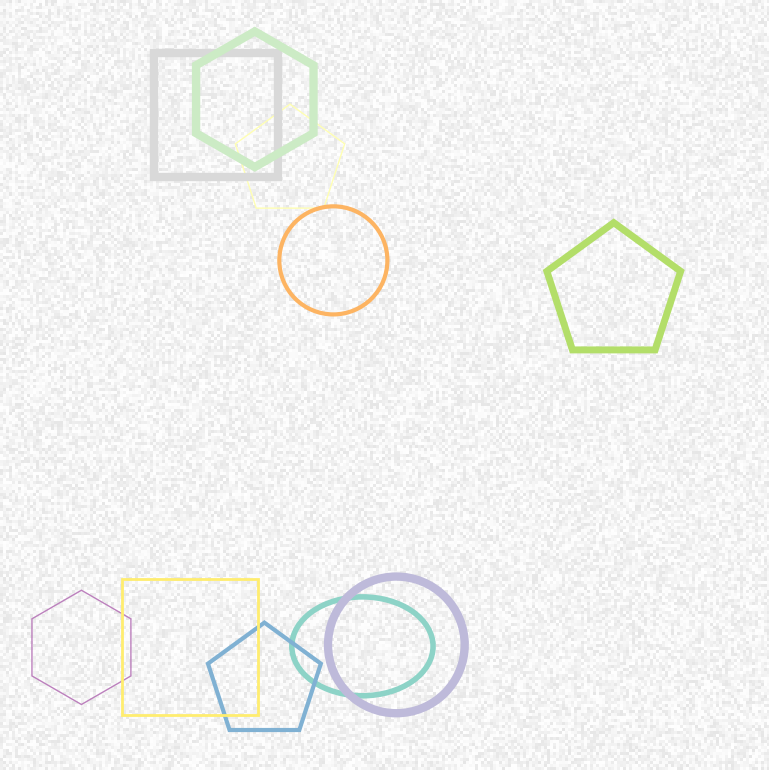[{"shape": "oval", "thickness": 2, "radius": 0.46, "center": [0.471, 0.161]}, {"shape": "pentagon", "thickness": 0.5, "radius": 0.37, "center": [0.377, 0.79]}, {"shape": "circle", "thickness": 3, "radius": 0.44, "center": [0.515, 0.162]}, {"shape": "pentagon", "thickness": 1.5, "radius": 0.39, "center": [0.343, 0.114]}, {"shape": "circle", "thickness": 1.5, "radius": 0.35, "center": [0.433, 0.662]}, {"shape": "pentagon", "thickness": 2.5, "radius": 0.46, "center": [0.797, 0.619]}, {"shape": "square", "thickness": 3, "radius": 0.4, "center": [0.281, 0.85]}, {"shape": "hexagon", "thickness": 0.5, "radius": 0.37, "center": [0.106, 0.159]}, {"shape": "hexagon", "thickness": 3, "radius": 0.44, "center": [0.331, 0.871]}, {"shape": "square", "thickness": 1, "radius": 0.44, "center": [0.247, 0.159]}]